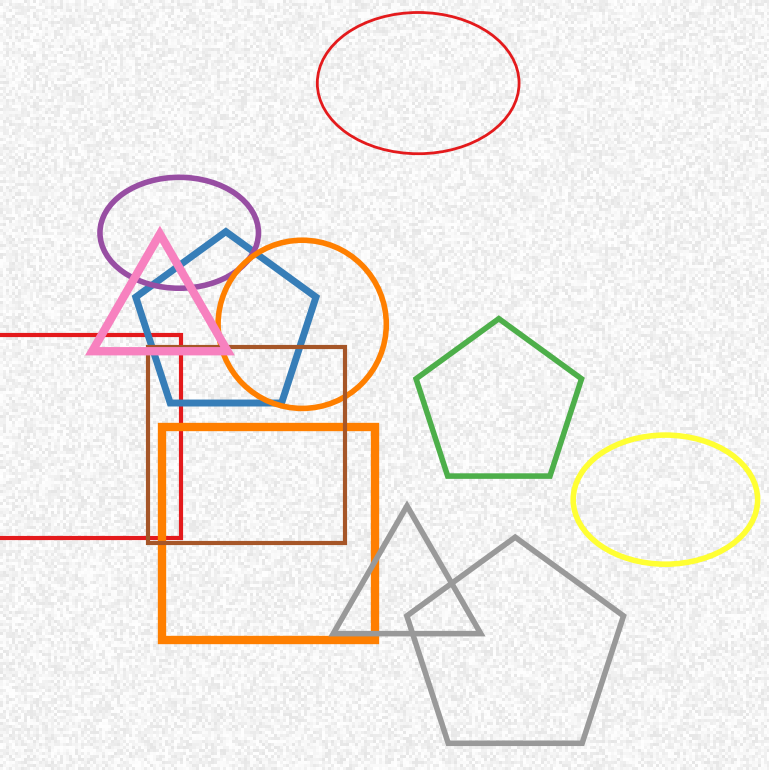[{"shape": "oval", "thickness": 1, "radius": 0.66, "center": [0.543, 0.892]}, {"shape": "square", "thickness": 1.5, "radius": 0.66, "center": [0.103, 0.433]}, {"shape": "pentagon", "thickness": 2.5, "radius": 0.62, "center": [0.293, 0.576]}, {"shape": "pentagon", "thickness": 2, "radius": 0.56, "center": [0.648, 0.473]}, {"shape": "oval", "thickness": 2, "radius": 0.51, "center": [0.233, 0.698]}, {"shape": "square", "thickness": 3, "radius": 0.69, "center": [0.348, 0.307]}, {"shape": "circle", "thickness": 2, "radius": 0.55, "center": [0.392, 0.579]}, {"shape": "oval", "thickness": 2, "radius": 0.6, "center": [0.864, 0.351]}, {"shape": "square", "thickness": 1.5, "radius": 0.64, "center": [0.32, 0.422]}, {"shape": "triangle", "thickness": 3, "radius": 0.51, "center": [0.208, 0.595]}, {"shape": "pentagon", "thickness": 2, "radius": 0.74, "center": [0.669, 0.154]}, {"shape": "triangle", "thickness": 2, "radius": 0.55, "center": [0.529, 0.232]}]